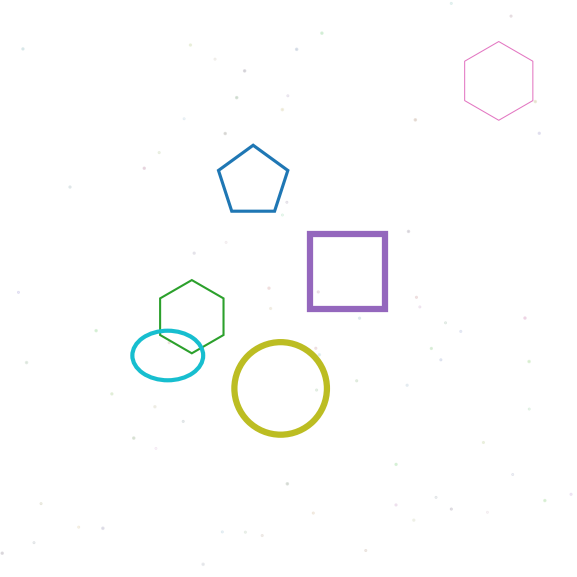[{"shape": "pentagon", "thickness": 1.5, "radius": 0.32, "center": [0.438, 0.684]}, {"shape": "hexagon", "thickness": 1, "radius": 0.32, "center": [0.332, 0.451]}, {"shape": "square", "thickness": 3, "radius": 0.33, "center": [0.601, 0.529]}, {"shape": "hexagon", "thickness": 0.5, "radius": 0.34, "center": [0.864, 0.859]}, {"shape": "circle", "thickness": 3, "radius": 0.4, "center": [0.486, 0.327]}, {"shape": "oval", "thickness": 2, "radius": 0.31, "center": [0.291, 0.384]}]